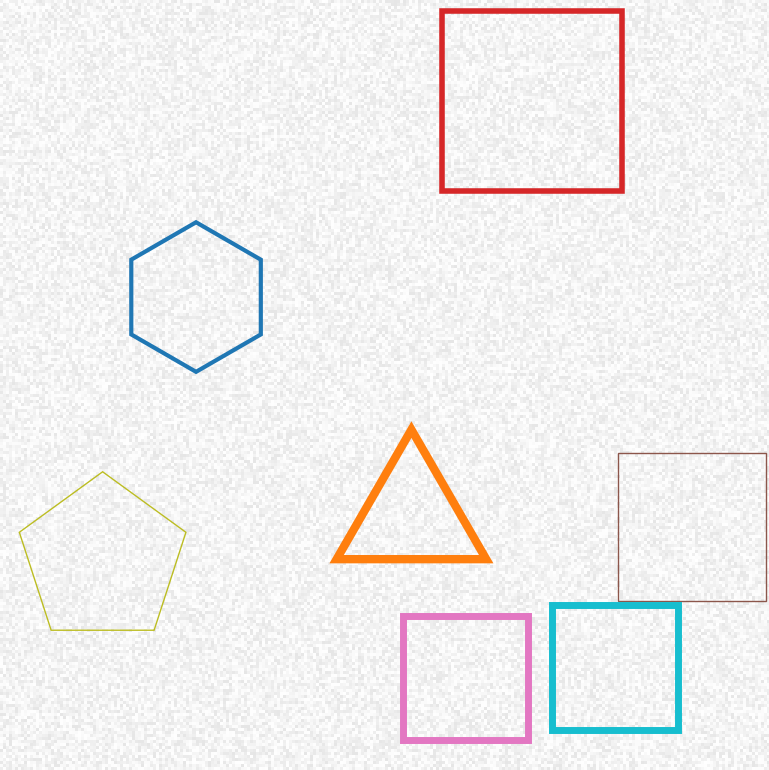[{"shape": "hexagon", "thickness": 1.5, "radius": 0.49, "center": [0.255, 0.614]}, {"shape": "triangle", "thickness": 3, "radius": 0.56, "center": [0.534, 0.33]}, {"shape": "square", "thickness": 2, "radius": 0.58, "center": [0.691, 0.869]}, {"shape": "square", "thickness": 0.5, "radius": 0.48, "center": [0.899, 0.315]}, {"shape": "square", "thickness": 2.5, "radius": 0.4, "center": [0.604, 0.119]}, {"shape": "pentagon", "thickness": 0.5, "radius": 0.57, "center": [0.133, 0.274]}, {"shape": "square", "thickness": 2.5, "radius": 0.41, "center": [0.798, 0.133]}]